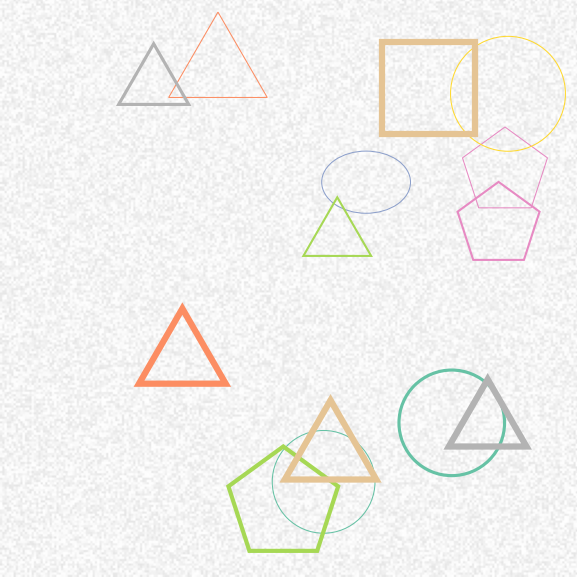[{"shape": "circle", "thickness": 1.5, "radius": 0.46, "center": [0.782, 0.267]}, {"shape": "circle", "thickness": 0.5, "radius": 0.44, "center": [0.56, 0.165]}, {"shape": "triangle", "thickness": 3, "radius": 0.43, "center": [0.316, 0.378]}, {"shape": "triangle", "thickness": 0.5, "radius": 0.49, "center": [0.377, 0.88]}, {"shape": "oval", "thickness": 0.5, "radius": 0.38, "center": [0.634, 0.684]}, {"shape": "pentagon", "thickness": 0.5, "radius": 0.39, "center": [0.874, 0.702]}, {"shape": "pentagon", "thickness": 1, "radius": 0.37, "center": [0.863, 0.609]}, {"shape": "pentagon", "thickness": 2, "radius": 0.5, "center": [0.491, 0.126]}, {"shape": "triangle", "thickness": 1, "radius": 0.34, "center": [0.584, 0.59]}, {"shape": "circle", "thickness": 0.5, "radius": 0.5, "center": [0.88, 0.837]}, {"shape": "triangle", "thickness": 3, "radius": 0.46, "center": [0.572, 0.215]}, {"shape": "square", "thickness": 3, "radius": 0.4, "center": [0.742, 0.847]}, {"shape": "triangle", "thickness": 1.5, "radius": 0.35, "center": [0.266, 0.853]}, {"shape": "triangle", "thickness": 3, "radius": 0.39, "center": [0.844, 0.265]}]